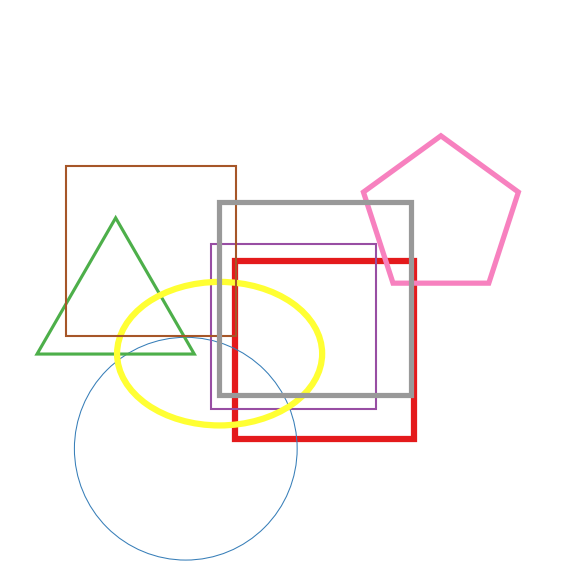[{"shape": "square", "thickness": 3, "radius": 0.77, "center": [0.562, 0.393]}, {"shape": "circle", "thickness": 0.5, "radius": 0.96, "center": [0.322, 0.222]}, {"shape": "triangle", "thickness": 1.5, "radius": 0.79, "center": [0.2, 0.465]}, {"shape": "square", "thickness": 1, "radius": 0.72, "center": [0.508, 0.434]}, {"shape": "oval", "thickness": 3, "radius": 0.89, "center": [0.38, 0.387]}, {"shape": "square", "thickness": 1, "radius": 0.73, "center": [0.261, 0.564]}, {"shape": "pentagon", "thickness": 2.5, "radius": 0.71, "center": [0.763, 0.623]}, {"shape": "square", "thickness": 2.5, "radius": 0.83, "center": [0.546, 0.483]}]